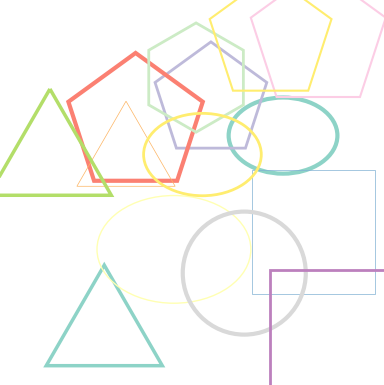[{"shape": "oval", "thickness": 3, "radius": 0.71, "center": [0.735, 0.648]}, {"shape": "triangle", "thickness": 2.5, "radius": 0.87, "center": [0.271, 0.137]}, {"shape": "oval", "thickness": 1, "radius": 1.0, "center": [0.452, 0.352]}, {"shape": "pentagon", "thickness": 2, "radius": 0.76, "center": [0.548, 0.739]}, {"shape": "pentagon", "thickness": 3, "radius": 0.92, "center": [0.352, 0.679]}, {"shape": "square", "thickness": 0.5, "radius": 0.8, "center": [0.815, 0.398]}, {"shape": "triangle", "thickness": 0.5, "radius": 0.74, "center": [0.327, 0.59]}, {"shape": "triangle", "thickness": 2.5, "radius": 0.92, "center": [0.13, 0.585]}, {"shape": "pentagon", "thickness": 1.5, "radius": 0.92, "center": [0.827, 0.897]}, {"shape": "circle", "thickness": 3, "radius": 0.8, "center": [0.634, 0.291]}, {"shape": "square", "thickness": 2, "radius": 0.81, "center": [0.865, 0.136]}, {"shape": "hexagon", "thickness": 2, "radius": 0.71, "center": [0.509, 0.799]}, {"shape": "oval", "thickness": 2, "radius": 0.76, "center": [0.526, 0.599]}, {"shape": "pentagon", "thickness": 1.5, "radius": 0.83, "center": [0.703, 0.899]}]